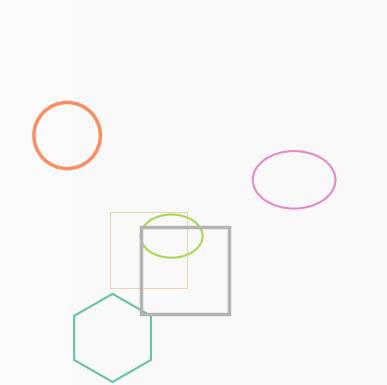[{"shape": "hexagon", "thickness": 1.5, "radius": 0.57, "center": [0.29, 0.122]}, {"shape": "circle", "thickness": 2.5, "radius": 0.43, "center": [0.173, 0.648]}, {"shape": "oval", "thickness": 1.5, "radius": 0.53, "center": [0.759, 0.533]}, {"shape": "oval", "thickness": 1.5, "radius": 0.4, "center": [0.443, 0.387]}, {"shape": "square", "thickness": 0.5, "radius": 0.49, "center": [0.384, 0.35]}, {"shape": "square", "thickness": 2.5, "radius": 0.57, "center": [0.477, 0.298]}]